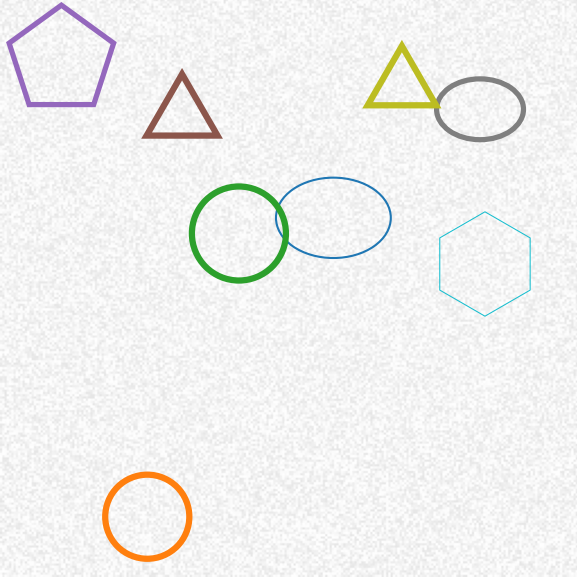[{"shape": "oval", "thickness": 1, "radius": 0.5, "center": [0.577, 0.622]}, {"shape": "circle", "thickness": 3, "radius": 0.36, "center": [0.255, 0.104]}, {"shape": "circle", "thickness": 3, "radius": 0.41, "center": [0.414, 0.595]}, {"shape": "pentagon", "thickness": 2.5, "radius": 0.48, "center": [0.106, 0.895]}, {"shape": "triangle", "thickness": 3, "radius": 0.35, "center": [0.315, 0.8]}, {"shape": "oval", "thickness": 2.5, "radius": 0.38, "center": [0.831, 0.81]}, {"shape": "triangle", "thickness": 3, "radius": 0.34, "center": [0.696, 0.851]}, {"shape": "hexagon", "thickness": 0.5, "radius": 0.45, "center": [0.84, 0.542]}]